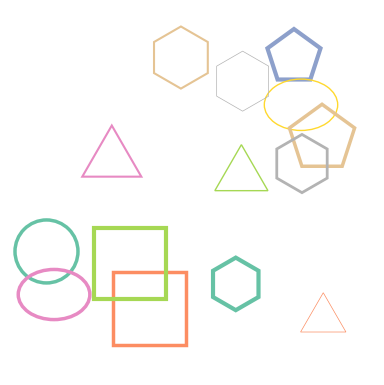[{"shape": "hexagon", "thickness": 3, "radius": 0.34, "center": [0.612, 0.263]}, {"shape": "circle", "thickness": 2.5, "radius": 0.41, "center": [0.121, 0.347]}, {"shape": "triangle", "thickness": 0.5, "radius": 0.34, "center": [0.84, 0.172]}, {"shape": "square", "thickness": 2.5, "radius": 0.47, "center": [0.388, 0.198]}, {"shape": "pentagon", "thickness": 3, "radius": 0.36, "center": [0.764, 0.852]}, {"shape": "oval", "thickness": 2.5, "radius": 0.46, "center": [0.14, 0.235]}, {"shape": "triangle", "thickness": 1.5, "radius": 0.44, "center": [0.29, 0.585]}, {"shape": "square", "thickness": 3, "radius": 0.46, "center": [0.338, 0.315]}, {"shape": "triangle", "thickness": 1, "radius": 0.4, "center": [0.627, 0.545]}, {"shape": "oval", "thickness": 1, "radius": 0.48, "center": [0.782, 0.728]}, {"shape": "pentagon", "thickness": 2.5, "radius": 0.44, "center": [0.836, 0.64]}, {"shape": "hexagon", "thickness": 1.5, "radius": 0.4, "center": [0.47, 0.851]}, {"shape": "hexagon", "thickness": 0.5, "radius": 0.39, "center": [0.63, 0.789]}, {"shape": "hexagon", "thickness": 2, "radius": 0.38, "center": [0.784, 0.575]}]